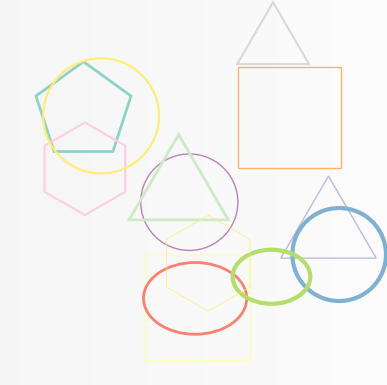[{"shape": "pentagon", "thickness": 2, "radius": 0.64, "center": [0.216, 0.711]}, {"shape": "square", "thickness": 1, "radius": 0.68, "center": [0.508, 0.201]}, {"shape": "triangle", "thickness": 1, "radius": 0.71, "center": [0.848, 0.401]}, {"shape": "oval", "thickness": 2, "radius": 0.67, "center": [0.503, 0.225]}, {"shape": "circle", "thickness": 3, "radius": 0.6, "center": [0.875, 0.339]}, {"shape": "square", "thickness": 1, "radius": 0.66, "center": [0.747, 0.695]}, {"shape": "oval", "thickness": 3, "radius": 0.5, "center": [0.701, 0.281]}, {"shape": "hexagon", "thickness": 1.5, "radius": 0.6, "center": [0.219, 0.562]}, {"shape": "triangle", "thickness": 1.5, "radius": 0.54, "center": [0.705, 0.887]}, {"shape": "circle", "thickness": 1, "radius": 0.63, "center": [0.488, 0.475]}, {"shape": "triangle", "thickness": 2, "radius": 0.74, "center": [0.461, 0.503]}, {"shape": "hexagon", "thickness": 0.5, "radius": 0.62, "center": [0.537, 0.316]}, {"shape": "circle", "thickness": 1.5, "radius": 0.75, "center": [0.261, 0.699]}]